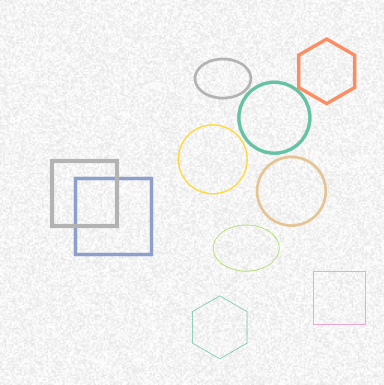[{"shape": "circle", "thickness": 2.5, "radius": 0.46, "center": [0.713, 0.694]}, {"shape": "hexagon", "thickness": 0.5, "radius": 0.41, "center": [0.571, 0.15]}, {"shape": "hexagon", "thickness": 2.5, "radius": 0.42, "center": [0.849, 0.815]}, {"shape": "square", "thickness": 2.5, "radius": 0.49, "center": [0.293, 0.439]}, {"shape": "square", "thickness": 0.5, "radius": 0.34, "center": [0.881, 0.228]}, {"shape": "oval", "thickness": 0.5, "radius": 0.43, "center": [0.639, 0.356]}, {"shape": "circle", "thickness": 1, "radius": 0.45, "center": [0.553, 0.586]}, {"shape": "circle", "thickness": 2, "radius": 0.45, "center": [0.757, 0.503]}, {"shape": "oval", "thickness": 2, "radius": 0.36, "center": [0.579, 0.796]}, {"shape": "square", "thickness": 3, "radius": 0.42, "center": [0.219, 0.496]}]